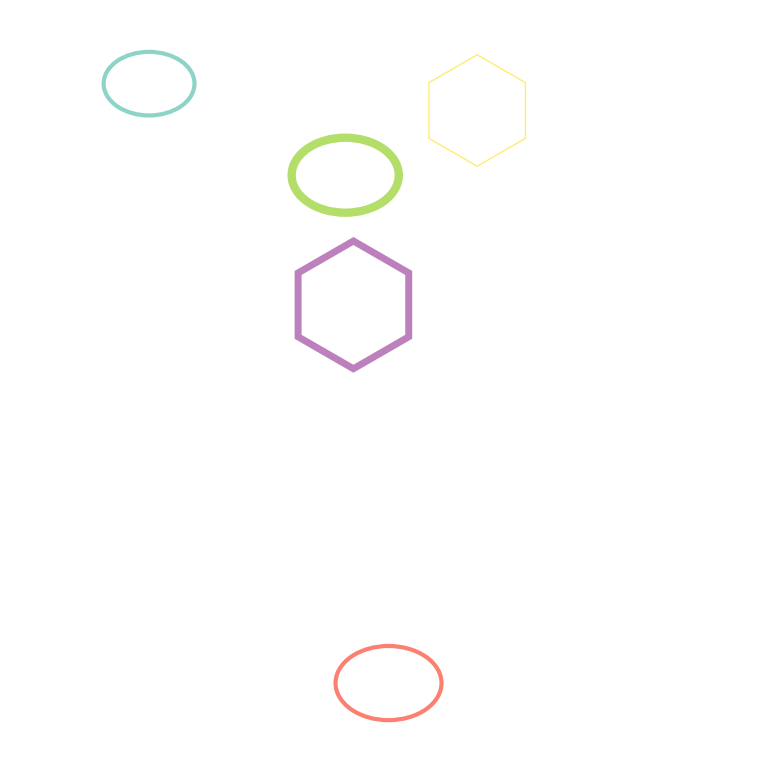[{"shape": "oval", "thickness": 1.5, "radius": 0.29, "center": [0.194, 0.891]}, {"shape": "oval", "thickness": 1.5, "radius": 0.34, "center": [0.505, 0.113]}, {"shape": "oval", "thickness": 3, "radius": 0.35, "center": [0.448, 0.772]}, {"shape": "hexagon", "thickness": 2.5, "radius": 0.41, "center": [0.459, 0.604]}, {"shape": "hexagon", "thickness": 0.5, "radius": 0.36, "center": [0.62, 0.857]}]